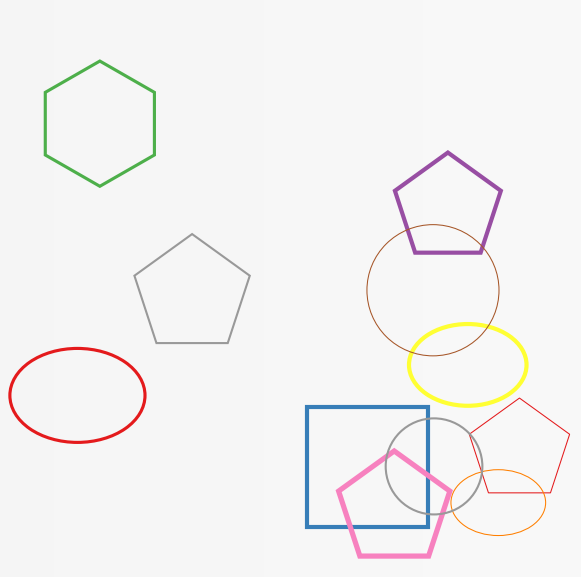[{"shape": "oval", "thickness": 1.5, "radius": 0.58, "center": [0.133, 0.314]}, {"shape": "pentagon", "thickness": 0.5, "radius": 0.45, "center": [0.894, 0.219]}, {"shape": "square", "thickness": 2, "radius": 0.52, "center": [0.632, 0.19]}, {"shape": "hexagon", "thickness": 1.5, "radius": 0.54, "center": [0.172, 0.785]}, {"shape": "pentagon", "thickness": 2, "radius": 0.48, "center": [0.771, 0.639]}, {"shape": "oval", "thickness": 0.5, "radius": 0.41, "center": [0.857, 0.129]}, {"shape": "oval", "thickness": 2, "radius": 0.51, "center": [0.805, 0.367]}, {"shape": "circle", "thickness": 0.5, "radius": 0.57, "center": [0.745, 0.497]}, {"shape": "pentagon", "thickness": 2.5, "radius": 0.5, "center": [0.678, 0.118]}, {"shape": "pentagon", "thickness": 1, "radius": 0.52, "center": [0.33, 0.489]}, {"shape": "circle", "thickness": 1, "radius": 0.42, "center": [0.747, 0.192]}]